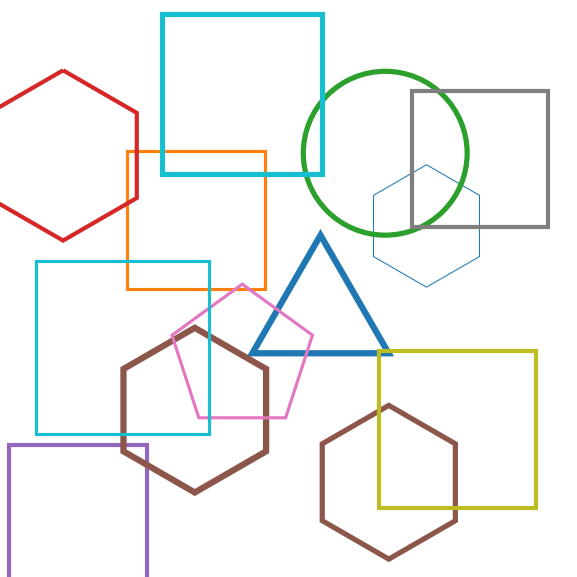[{"shape": "triangle", "thickness": 3, "radius": 0.68, "center": [0.555, 0.456]}, {"shape": "hexagon", "thickness": 0.5, "radius": 0.53, "center": [0.738, 0.608]}, {"shape": "square", "thickness": 1.5, "radius": 0.59, "center": [0.339, 0.618]}, {"shape": "circle", "thickness": 2.5, "radius": 0.71, "center": [0.667, 0.734]}, {"shape": "hexagon", "thickness": 2, "radius": 0.74, "center": [0.109, 0.73]}, {"shape": "square", "thickness": 2, "radius": 0.6, "center": [0.135, 0.11]}, {"shape": "hexagon", "thickness": 3, "radius": 0.71, "center": [0.337, 0.289]}, {"shape": "hexagon", "thickness": 2.5, "radius": 0.67, "center": [0.673, 0.164]}, {"shape": "pentagon", "thickness": 1.5, "radius": 0.64, "center": [0.419, 0.379]}, {"shape": "square", "thickness": 2, "radius": 0.59, "center": [0.831, 0.724]}, {"shape": "square", "thickness": 2, "radius": 0.68, "center": [0.792, 0.255]}, {"shape": "square", "thickness": 2.5, "radius": 0.69, "center": [0.42, 0.836]}, {"shape": "square", "thickness": 1.5, "radius": 0.75, "center": [0.212, 0.397]}]